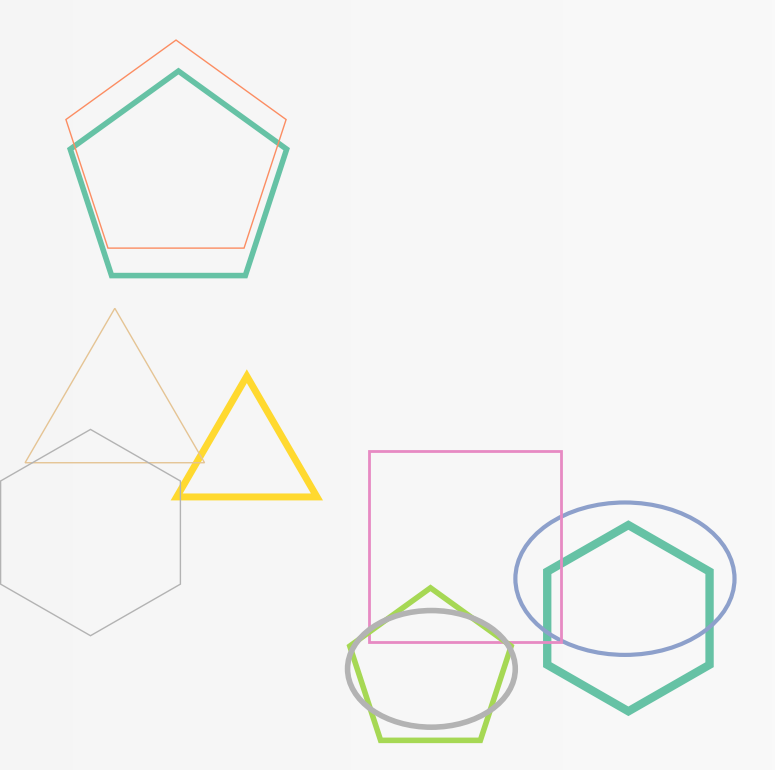[{"shape": "pentagon", "thickness": 2, "radius": 0.73, "center": [0.23, 0.761]}, {"shape": "hexagon", "thickness": 3, "radius": 0.6, "center": [0.811, 0.197]}, {"shape": "pentagon", "thickness": 0.5, "radius": 0.75, "center": [0.227, 0.799]}, {"shape": "oval", "thickness": 1.5, "radius": 0.71, "center": [0.806, 0.248]}, {"shape": "square", "thickness": 1, "radius": 0.62, "center": [0.6, 0.29]}, {"shape": "pentagon", "thickness": 2, "radius": 0.55, "center": [0.555, 0.127]}, {"shape": "triangle", "thickness": 2.5, "radius": 0.52, "center": [0.318, 0.407]}, {"shape": "triangle", "thickness": 0.5, "radius": 0.67, "center": [0.148, 0.466]}, {"shape": "oval", "thickness": 2, "radius": 0.54, "center": [0.557, 0.131]}, {"shape": "hexagon", "thickness": 0.5, "radius": 0.67, "center": [0.117, 0.308]}]